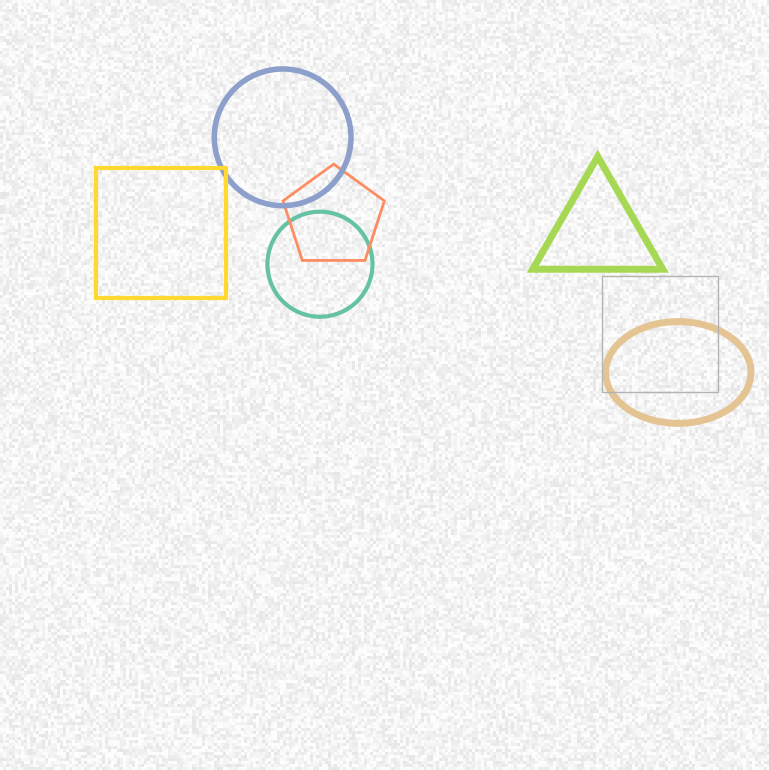[{"shape": "circle", "thickness": 1.5, "radius": 0.34, "center": [0.416, 0.657]}, {"shape": "pentagon", "thickness": 1, "radius": 0.35, "center": [0.433, 0.718]}, {"shape": "circle", "thickness": 2, "radius": 0.44, "center": [0.367, 0.822]}, {"shape": "triangle", "thickness": 2.5, "radius": 0.49, "center": [0.776, 0.699]}, {"shape": "square", "thickness": 1.5, "radius": 0.42, "center": [0.209, 0.697]}, {"shape": "oval", "thickness": 2.5, "radius": 0.47, "center": [0.881, 0.516]}, {"shape": "square", "thickness": 0.5, "radius": 0.38, "center": [0.857, 0.566]}]